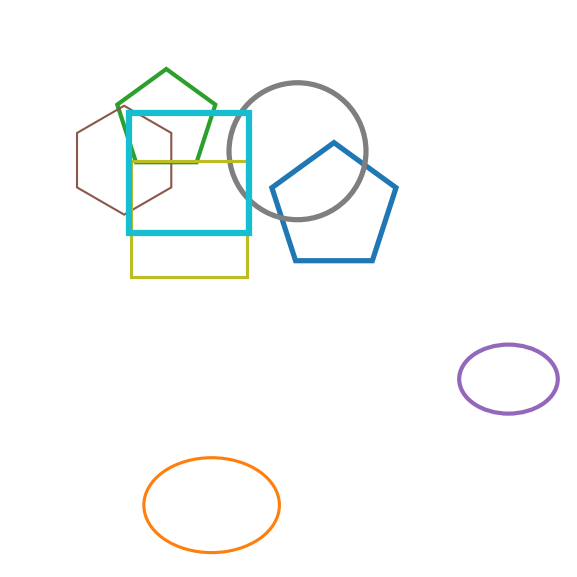[{"shape": "pentagon", "thickness": 2.5, "radius": 0.57, "center": [0.578, 0.639]}, {"shape": "oval", "thickness": 1.5, "radius": 0.59, "center": [0.366, 0.124]}, {"shape": "pentagon", "thickness": 2, "radius": 0.45, "center": [0.288, 0.79]}, {"shape": "oval", "thickness": 2, "radius": 0.43, "center": [0.88, 0.343]}, {"shape": "hexagon", "thickness": 1, "radius": 0.47, "center": [0.215, 0.722]}, {"shape": "circle", "thickness": 2.5, "radius": 0.59, "center": [0.515, 0.737]}, {"shape": "square", "thickness": 1.5, "radius": 0.5, "center": [0.327, 0.62]}, {"shape": "square", "thickness": 3, "radius": 0.52, "center": [0.327, 0.699]}]